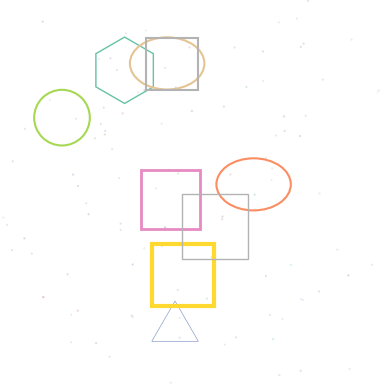[{"shape": "hexagon", "thickness": 1, "radius": 0.43, "center": [0.324, 0.818]}, {"shape": "oval", "thickness": 1.5, "radius": 0.48, "center": [0.659, 0.521]}, {"shape": "triangle", "thickness": 0.5, "radius": 0.35, "center": [0.455, 0.148]}, {"shape": "square", "thickness": 2, "radius": 0.38, "center": [0.443, 0.481]}, {"shape": "circle", "thickness": 1.5, "radius": 0.36, "center": [0.161, 0.694]}, {"shape": "square", "thickness": 3, "radius": 0.4, "center": [0.475, 0.285]}, {"shape": "oval", "thickness": 1.5, "radius": 0.48, "center": [0.434, 0.835]}, {"shape": "square", "thickness": 1.5, "radius": 0.34, "center": [0.447, 0.834]}, {"shape": "square", "thickness": 1, "radius": 0.43, "center": [0.559, 0.412]}]